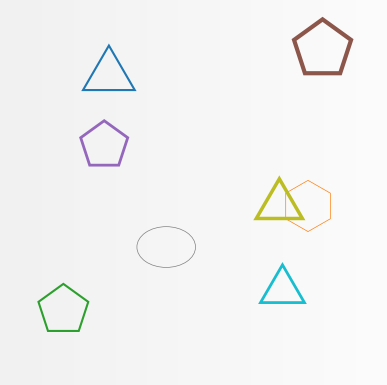[{"shape": "triangle", "thickness": 1.5, "radius": 0.39, "center": [0.281, 0.805]}, {"shape": "hexagon", "thickness": 0.5, "radius": 0.33, "center": [0.795, 0.465]}, {"shape": "pentagon", "thickness": 1.5, "radius": 0.34, "center": [0.164, 0.195]}, {"shape": "pentagon", "thickness": 2, "radius": 0.32, "center": [0.269, 0.623]}, {"shape": "pentagon", "thickness": 3, "radius": 0.39, "center": [0.832, 0.872]}, {"shape": "oval", "thickness": 0.5, "radius": 0.38, "center": [0.429, 0.358]}, {"shape": "triangle", "thickness": 2.5, "radius": 0.34, "center": [0.721, 0.467]}, {"shape": "triangle", "thickness": 2, "radius": 0.33, "center": [0.729, 0.247]}]